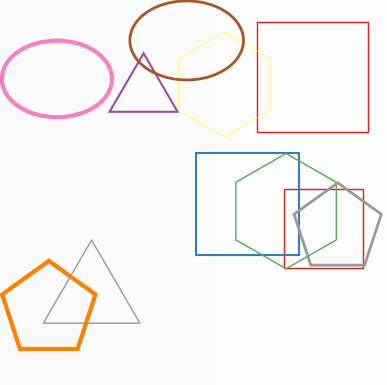[{"shape": "square", "thickness": 1, "radius": 0.71, "center": [0.806, 0.799]}, {"shape": "square", "thickness": 1, "radius": 0.51, "center": [0.835, 0.406]}, {"shape": "square", "thickness": 1.5, "radius": 0.66, "center": [0.639, 0.471]}, {"shape": "hexagon", "thickness": 1, "radius": 0.75, "center": [0.738, 0.452]}, {"shape": "triangle", "thickness": 1.5, "radius": 0.51, "center": [0.371, 0.76]}, {"shape": "pentagon", "thickness": 3, "radius": 0.63, "center": [0.126, 0.196]}, {"shape": "hexagon", "thickness": 0.5, "radius": 0.68, "center": [0.579, 0.78]}, {"shape": "oval", "thickness": 2, "radius": 0.73, "center": [0.482, 0.895]}, {"shape": "oval", "thickness": 3, "radius": 0.71, "center": [0.147, 0.795]}, {"shape": "pentagon", "thickness": 2, "radius": 0.59, "center": [0.871, 0.407]}, {"shape": "triangle", "thickness": 1, "radius": 0.72, "center": [0.236, 0.232]}]